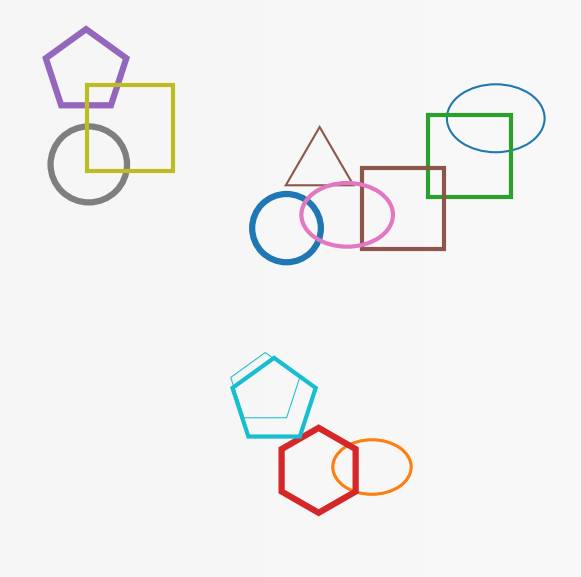[{"shape": "circle", "thickness": 3, "radius": 0.3, "center": [0.493, 0.604]}, {"shape": "oval", "thickness": 1, "radius": 0.42, "center": [0.853, 0.794]}, {"shape": "oval", "thickness": 1.5, "radius": 0.34, "center": [0.64, 0.19]}, {"shape": "square", "thickness": 2, "radius": 0.36, "center": [0.808, 0.728]}, {"shape": "hexagon", "thickness": 3, "radius": 0.37, "center": [0.548, 0.185]}, {"shape": "pentagon", "thickness": 3, "radius": 0.36, "center": [0.148, 0.876]}, {"shape": "square", "thickness": 2, "radius": 0.35, "center": [0.693, 0.638]}, {"shape": "triangle", "thickness": 1, "radius": 0.34, "center": [0.55, 0.712]}, {"shape": "oval", "thickness": 2, "radius": 0.39, "center": [0.597, 0.627]}, {"shape": "circle", "thickness": 3, "radius": 0.33, "center": [0.153, 0.714]}, {"shape": "square", "thickness": 2, "radius": 0.37, "center": [0.224, 0.777]}, {"shape": "pentagon", "thickness": 2, "radius": 0.38, "center": [0.472, 0.304]}, {"shape": "pentagon", "thickness": 0.5, "radius": 0.31, "center": [0.456, 0.326]}]